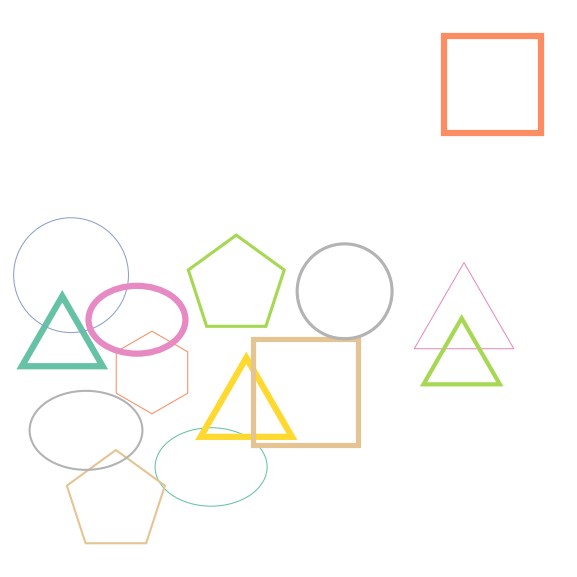[{"shape": "triangle", "thickness": 3, "radius": 0.4, "center": [0.108, 0.405]}, {"shape": "oval", "thickness": 0.5, "radius": 0.49, "center": [0.366, 0.191]}, {"shape": "hexagon", "thickness": 0.5, "radius": 0.36, "center": [0.263, 0.354]}, {"shape": "square", "thickness": 3, "radius": 0.42, "center": [0.853, 0.852]}, {"shape": "circle", "thickness": 0.5, "radius": 0.5, "center": [0.123, 0.523]}, {"shape": "triangle", "thickness": 0.5, "radius": 0.5, "center": [0.803, 0.445]}, {"shape": "oval", "thickness": 3, "radius": 0.42, "center": [0.237, 0.445]}, {"shape": "triangle", "thickness": 2, "radius": 0.38, "center": [0.799, 0.372]}, {"shape": "pentagon", "thickness": 1.5, "radius": 0.44, "center": [0.409, 0.505]}, {"shape": "triangle", "thickness": 3, "radius": 0.46, "center": [0.426, 0.288]}, {"shape": "pentagon", "thickness": 1, "radius": 0.45, "center": [0.201, 0.131]}, {"shape": "square", "thickness": 2.5, "radius": 0.46, "center": [0.529, 0.32]}, {"shape": "circle", "thickness": 1.5, "radius": 0.41, "center": [0.597, 0.495]}, {"shape": "oval", "thickness": 1, "radius": 0.49, "center": [0.149, 0.254]}]